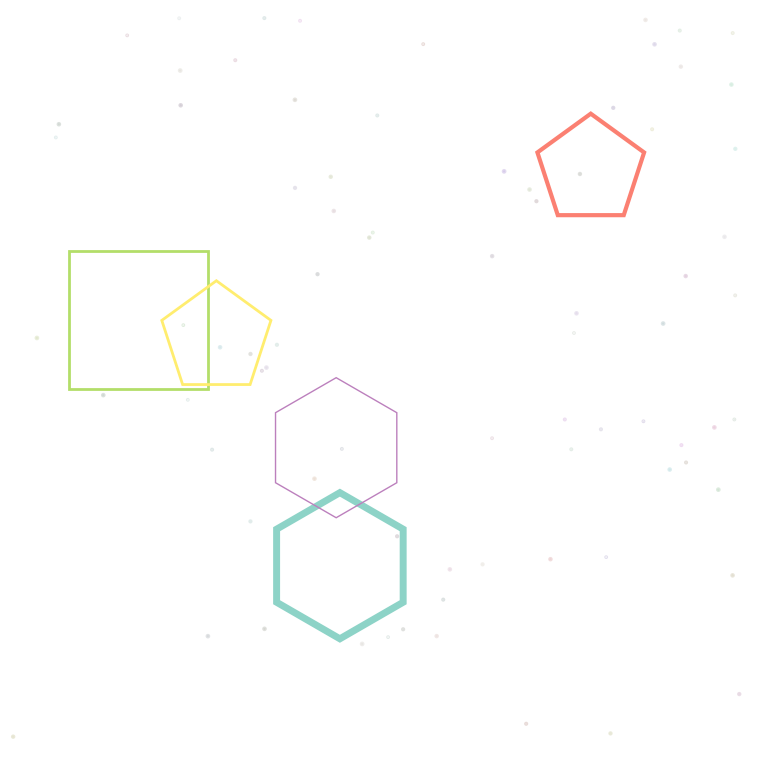[{"shape": "hexagon", "thickness": 2.5, "radius": 0.47, "center": [0.441, 0.265]}, {"shape": "pentagon", "thickness": 1.5, "radius": 0.36, "center": [0.767, 0.78]}, {"shape": "square", "thickness": 1, "radius": 0.45, "center": [0.18, 0.584]}, {"shape": "hexagon", "thickness": 0.5, "radius": 0.45, "center": [0.437, 0.419]}, {"shape": "pentagon", "thickness": 1, "radius": 0.37, "center": [0.281, 0.561]}]